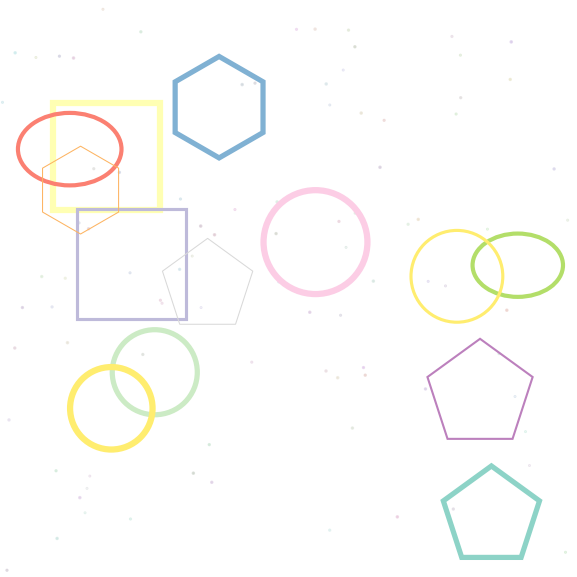[{"shape": "pentagon", "thickness": 2.5, "radius": 0.44, "center": [0.851, 0.105]}, {"shape": "square", "thickness": 3, "radius": 0.46, "center": [0.185, 0.728]}, {"shape": "square", "thickness": 1.5, "radius": 0.47, "center": [0.228, 0.542]}, {"shape": "oval", "thickness": 2, "radius": 0.45, "center": [0.121, 0.741]}, {"shape": "hexagon", "thickness": 2.5, "radius": 0.44, "center": [0.379, 0.814]}, {"shape": "hexagon", "thickness": 0.5, "radius": 0.38, "center": [0.14, 0.67]}, {"shape": "oval", "thickness": 2, "radius": 0.39, "center": [0.897, 0.54]}, {"shape": "circle", "thickness": 3, "radius": 0.45, "center": [0.546, 0.58]}, {"shape": "pentagon", "thickness": 0.5, "radius": 0.41, "center": [0.36, 0.504]}, {"shape": "pentagon", "thickness": 1, "radius": 0.48, "center": [0.831, 0.317]}, {"shape": "circle", "thickness": 2.5, "radius": 0.37, "center": [0.268, 0.355]}, {"shape": "circle", "thickness": 1.5, "radius": 0.4, "center": [0.791, 0.521]}, {"shape": "circle", "thickness": 3, "radius": 0.36, "center": [0.193, 0.292]}]